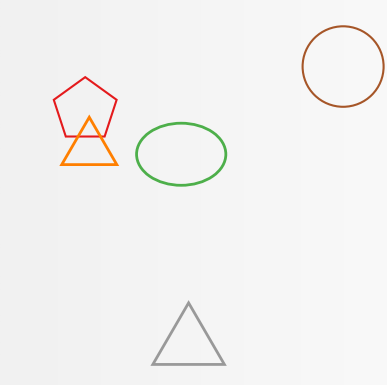[{"shape": "pentagon", "thickness": 1.5, "radius": 0.43, "center": [0.22, 0.714]}, {"shape": "oval", "thickness": 2, "radius": 0.58, "center": [0.468, 0.599]}, {"shape": "triangle", "thickness": 2, "radius": 0.41, "center": [0.23, 0.613]}, {"shape": "circle", "thickness": 1.5, "radius": 0.52, "center": [0.885, 0.827]}, {"shape": "triangle", "thickness": 2, "radius": 0.53, "center": [0.487, 0.107]}]